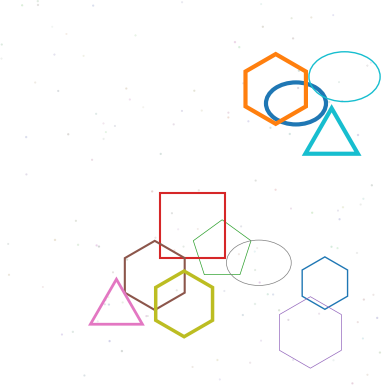[{"shape": "oval", "thickness": 3, "radius": 0.39, "center": [0.769, 0.731]}, {"shape": "hexagon", "thickness": 1, "radius": 0.34, "center": [0.844, 0.265]}, {"shape": "hexagon", "thickness": 3, "radius": 0.45, "center": [0.716, 0.769]}, {"shape": "pentagon", "thickness": 0.5, "radius": 0.39, "center": [0.577, 0.35]}, {"shape": "square", "thickness": 1.5, "radius": 0.42, "center": [0.501, 0.415]}, {"shape": "hexagon", "thickness": 0.5, "radius": 0.46, "center": [0.806, 0.137]}, {"shape": "hexagon", "thickness": 1.5, "radius": 0.45, "center": [0.402, 0.285]}, {"shape": "triangle", "thickness": 2, "radius": 0.39, "center": [0.302, 0.197]}, {"shape": "oval", "thickness": 0.5, "radius": 0.42, "center": [0.672, 0.317]}, {"shape": "hexagon", "thickness": 2.5, "radius": 0.43, "center": [0.478, 0.211]}, {"shape": "oval", "thickness": 1, "radius": 0.46, "center": [0.895, 0.801]}, {"shape": "triangle", "thickness": 3, "radius": 0.39, "center": [0.861, 0.64]}]